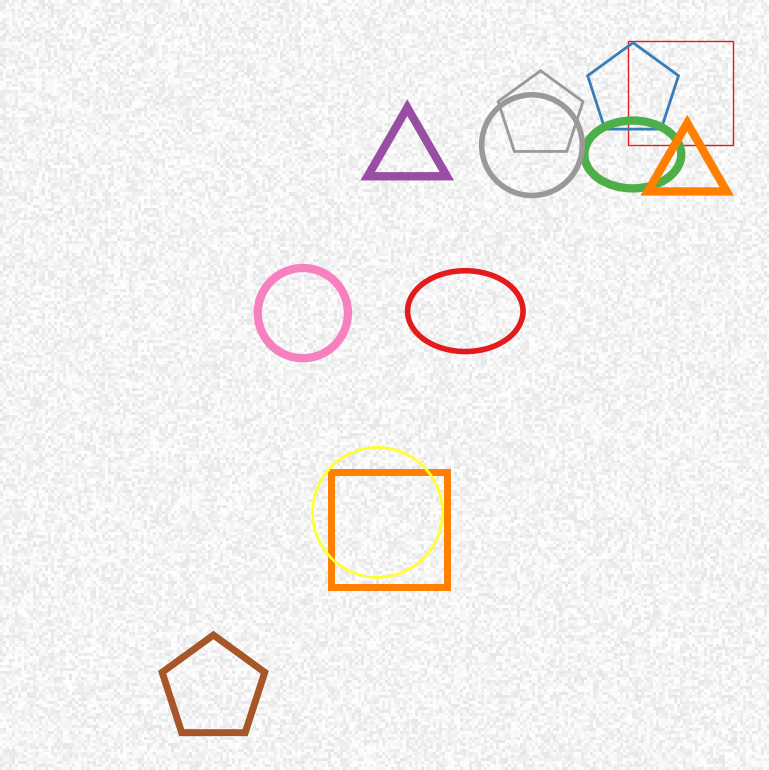[{"shape": "oval", "thickness": 2, "radius": 0.37, "center": [0.604, 0.596]}, {"shape": "square", "thickness": 0.5, "radius": 0.34, "center": [0.883, 0.879]}, {"shape": "pentagon", "thickness": 1, "radius": 0.31, "center": [0.822, 0.883]}, {"shape": "oval", "thickness": 3, "radius": 0.31, "center": [0.822, 0.799]}, {"shape": "triangle", "thickness": 3, "radius": 0.3, "center": [0.529, 0.801]}, {"shape": "triangle", "thickness": 3, "radius": 0.3, "center": [0.893, 0.781]}, {"shape": "square", "thickness": 2.5, "radius": 0.38, "center": [0.505, 0.312]}, {"shape": "circle", "thickness": 1, "radius": 0.42, "center": [0.49, 0.335]}, {"shape": "pentagon", "thickness": 2.5, "radius": 0.35, "center": [0.277, 0.105]}, {"shape": "circle", "thickness": 3, "radius": 0.29, "center": [0.393, 0.593]}, {"shape": "pentagon", "thickness": 1, "radius": 0.29, "center": [0.702, 0.85]}, {"shape": "circle", "thickness": 2, "radius": 0.33, "center": [0.691, 0.812]}]